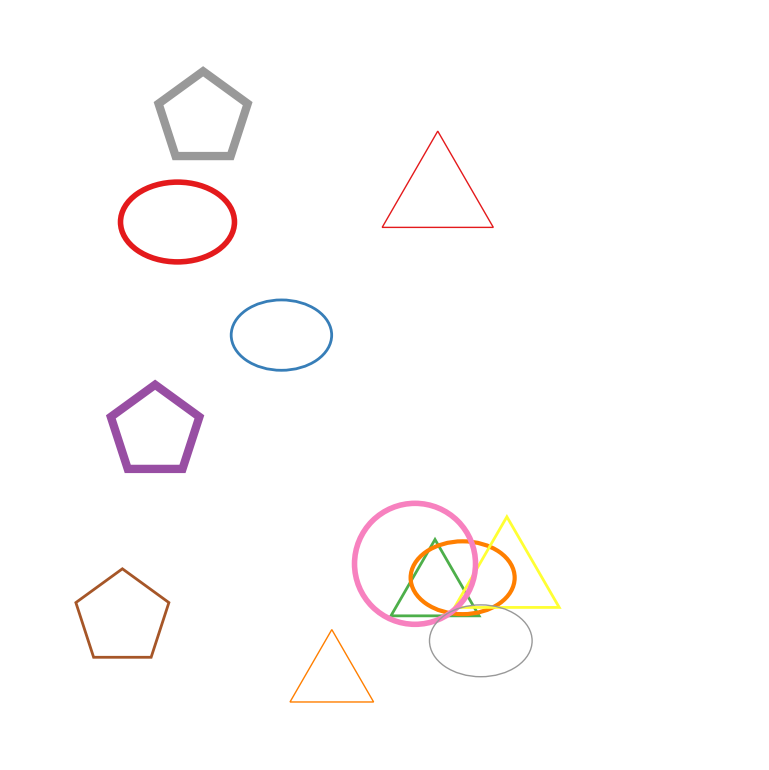[{"shape": "oval", "thickness": 2, "radius": 0.37, "center": [0.231, 0.712]}, {"shape": "triangle", "thickness": 0.5, "radius": 0.42, "center": [0.569, 0.746]}, {"shape": "oval", "thickness": 1, "radius": 0.33, "center": [0.365, 0.565]}, {"shape": "triangle", "thickness": 1, "radius": 0.33, "center": [0.565, 0.233]}, {"shape": "pentagon", "thickness": 3, "radius": 0.3, "center": [0.201, 0.44]}, {"shape": "triangle", "thickness": 0.5, "radius": 0.31, "center": [0.431, 0.12]}, {"shape": "oval", "thickness": 1.5, "radius": 0.34, "center": [0.601, 0.25]}, {"shape": "triangle", "thickness": 1, "radius": 0.39, "center": [0.658, 0.25]}, {"shape": "pentagon", "thickness": 1, "radius": 0.32, "center": [0.159, 0.198]}, {"shape": "circle", "thickness": 2, "radius": 0.39, "center": [0.539, 0.268]}, {"shape": "pentagon", "thickness": 3, "radius": 0.3, "center": [0.264, 0.847]}, {"shape": "oval", "thickness": 0.5, "radius": 0.33, "center": [0.624, 0.168]}]